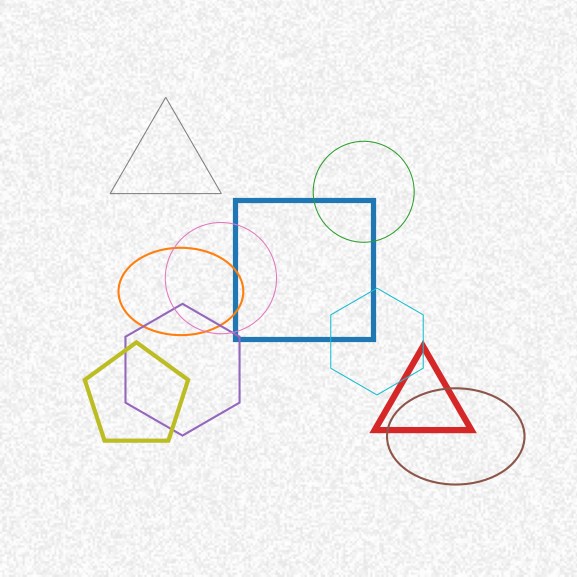[{"shape": "square", "thickness": 2.5, "radius": 0.6, "center": [0.526, 0.533]}, {"shape": "oval", "thickness": 1, "radius": 0.54, "center": [0.313, 0.494]}, {"shape": "circle", "thickness": 0.5, "radius": 0.44, "center": [0.63, 0.667]}, {"shape": "triangle", "thickness": 3, "radius": 0.48, "center": [0.733, 0.303]}, {"shape": "hexagon", "thickness": 1, "radius": 0.57, "center": [0.316, 0.359]}, {"shape": "oval", "thickness": 1, "radius": 0.6, "center": [0.789, 0.243]}, {"shape": "circle", "thickness": 0.5, "radius": 0.48, "center": [0.383, 0.518]}, {"shape": "triangle", "thickness": 0.5, "radius": 0.56, "center": [0.287, 0.719]}, {"shape": "pentagon", "thickness": 2, "radius": 0.47, "center": [0.236, 0.312]}, {"shape": "hexagon", "thickness": 0.5, "radius": 0.46, "center": [0.653, 0.408]}]